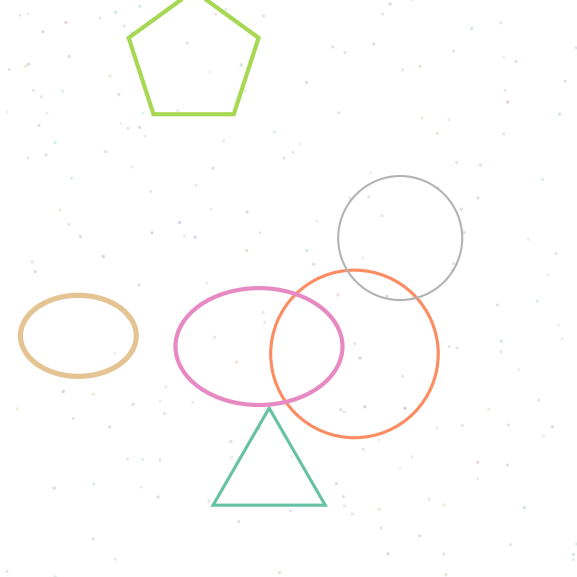[{"shape": "triangle", "thickness": 1.5, "radius": 0.56, "center": [0.466, 0.18]}, {"shape": "circle", "thickness": 1.5, "radius": 0.73, "center": [0.614, 0.386]}, {"shape": "oval", "thickness": 2, "radius": 0.72, "center": [0.448, 0.399]}, {"shape": "pentagon", "thickness": 2, "radius": 0.59, "center": [0.335, 0.897]}, {"shape": "oval", "thickness": 2.5, "radius": 0.5, "center": [0.136, 0.418]}, {"shape": "circle", "thickness": 1, "radius": 0.54, "center": [0.693, 0.587]}]